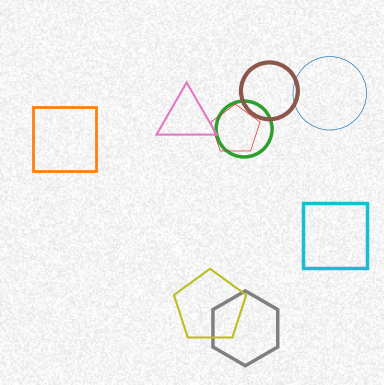[{"shape": "circle", "thickness": 0.5, "radius": 0.48, "center": [0.857, 0.758]}, {"shape": "square", "thickness": 2, "radius": 0.41, "center": [0.168, 0.638]}, {"shape": "circle", "thickness": 2.5, "radius": 0.36, "center": [0.634, 0.665]}, {"shape": "pentagon", "thickness": 0.5, "radius": 0.34, "center": [0.611, 0.662]}, {"shape": "circle", "thickness": 3, "radius": 0.37, "center": [0.7, 0.764]}, {"shape": "triangle", "thickness": 1.5, "radius": 0.45, "center": [0.485, 0.696]}, {"shape": "hexagon", "thickness": 2.5, "radius": 0.49, "center": [0.637, 0.147]}, {"shape": "pentagon", "thickness": 1.5, "radius": 0.49, "center": [0.546, 0.203]}, {"shape": "square", "thickness": 2.5, "radius": 0.42, "center": [0.87, 0.389]}]